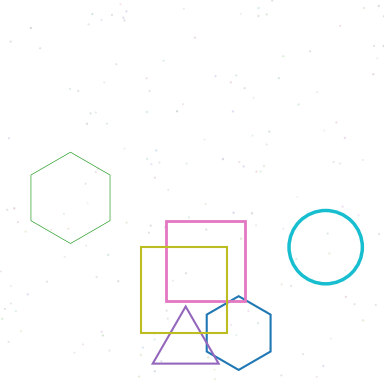[{"shape": "hexagon", "thickness": 1.5, "radius": 0.48, "center": [0.62, 0.135]}, {"shape": "hexagon", "thickness": 0.5, "radius": 0.59, "center": [0.183, 0.486]}, {"shape": "triangle", "thickness": 1.5, "radius": 0.49, "center": [0.482, 0.105]}, {"shape": "square", "thickness": 2, "radius": 0.52, "center": [0.533, 0.322]}, {"shape": "square", "thickness": 1.5, "radius": 0.56, "center": [0.479, 0.247]}, {"shape": "circle", "thickness": 2.5, "radius": 0.48, "center": [0.846, 0.358]}]